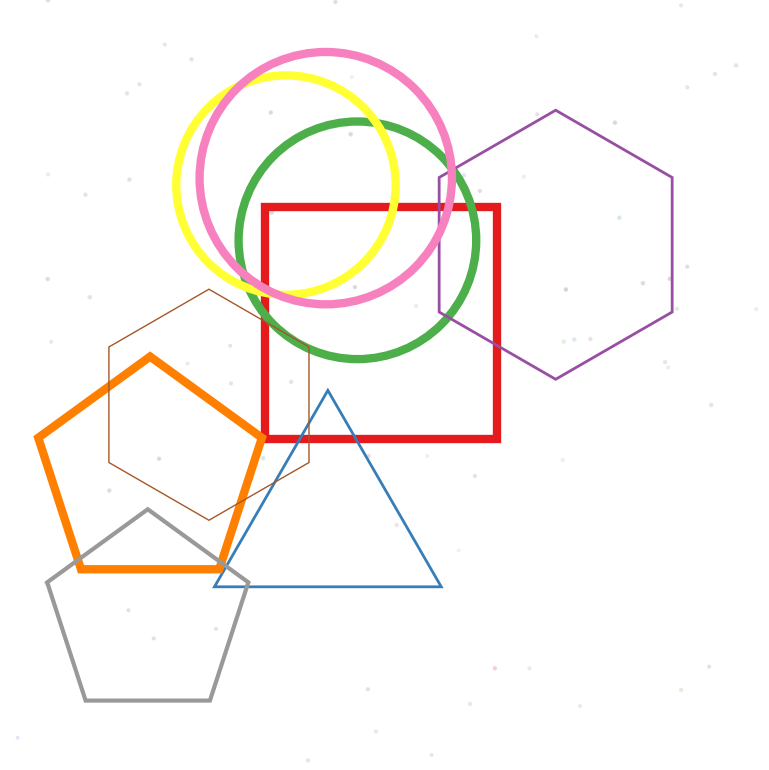[{"shape": "square", "thickness": 3, "radius": 0.75, "center": [0.495, 0.581]}, {"shape": "triangle", "thickness": 1, "radius": 0.85, "center": [0.426, 0.323]}, {"shape": "circle", "thickness": 3, "radius": 0.77, "center": [0.464, 0.688]}, {"shape": "hexagon", "thickness": 1, "radius": 0.87, "center": [0.722, 0.682]}, {"shape": "pentagon", "thickness": 3, "radius": 0.76, "center": [0.195, 0.384]}, {"shape": "circle", "thickness": 3, "radius": 0.71, "center": [0.371, 0.76]}, {"shape": "hexagon", "thickness": 0.5, "radius": 0.75, "center": [0.271, 0.474]}, {"shape": "circle", "thickness": 3, "radius": 0.82, "center": [0.423, 0.769]}, {"shape": "pentagon", "thickness": 1.5, "radius": 0.69, "center": [0.192, 0.201]}]